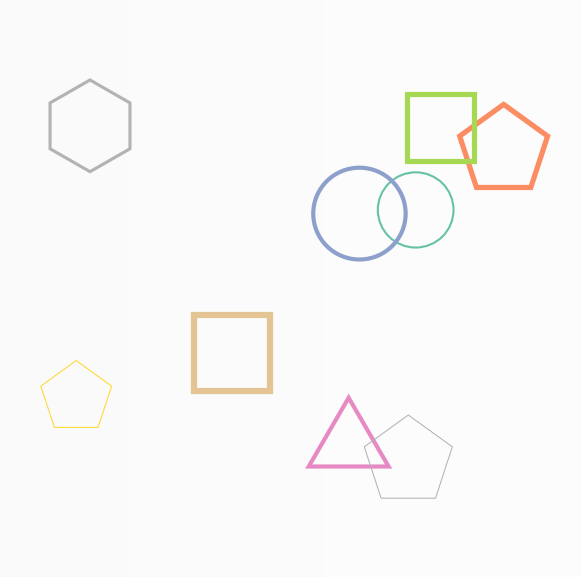[{"shape": "circle", "thickness": 1, "radius": 0.33, "center": [0.715, 0.636]}, {"shape": "pentagon", "thickness": 2.5, "radius": 0.4, "center": [0.866, 0.739]}, {"shape": "circle", "thickness": 2, "radius": 0.4, "center": [0.618, 0.629]}, {"shape": "triangle", "thickness": 2, "radius": 0.4, "center": [0.6, 0.231]}, {"shape": "square", "thickness": 2.5, "radius": 0.29, "center": [0.758, 0.778]}, {"shape": "pentagon", "thickness": 0.5, "radius": 0.32, "center": [0.131, 0.311]}, {"shape": "square", "thickness": 3, "radius": 0.33, "center": [0.399, 0.388]}, {"shape": "pentagon", "thickness": 0.5, "radius": 0.4, "center": [0.702, 0.201]}, {"shape": "hexagon", "thickness": 1.5, "radius": 0.4, "center": [0.155, 0.781]}]